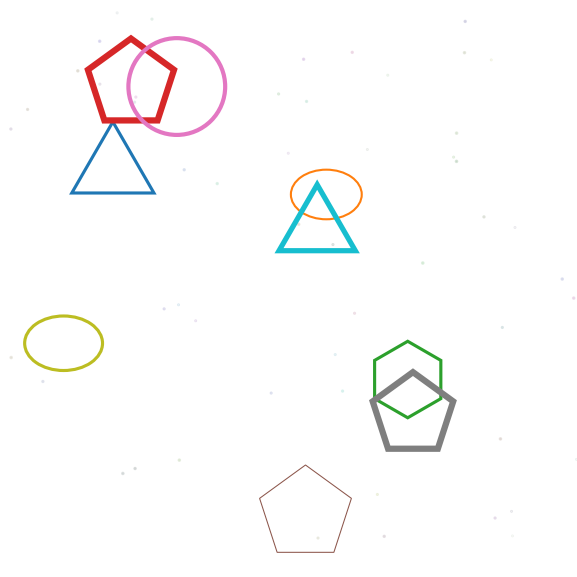[{"shape": "triangle", "thickness": 1.5, "radius": 0.41, "center": [0.195, 0.706]}, {"shape": "oval", "thickness": 1, "radius": 0.31, "center": [0.565, 0.662]}, {"shape": "hexagon", "thickness": 1.5, "radius": 0.33, "center": [0.706, 0.342]}, {"shape": "pentagon", "thickness": 3, "radius": 0.39, "center": [0.227, 0.854]}, {"shape": "pentagon", "thickness": 0.5, "radius": 0.42, "center": [0.529, 0.11]}, {"shape": "circle", "thickness": 2, "radius": 0.42, "center": [0.306, 0.849]}, {"shape": "pentagon", "thickness": 3, "radius": 0.37, "center": [0.715, 0.281]}, {"shape": "oval", "thickness": 1.5, "radius": 0.34, "center": [0.11, 0.405]}, {"shape": "triangle", "thickness": 2.5, "radius": 0.38, "center": [0.549, 0.603]}]